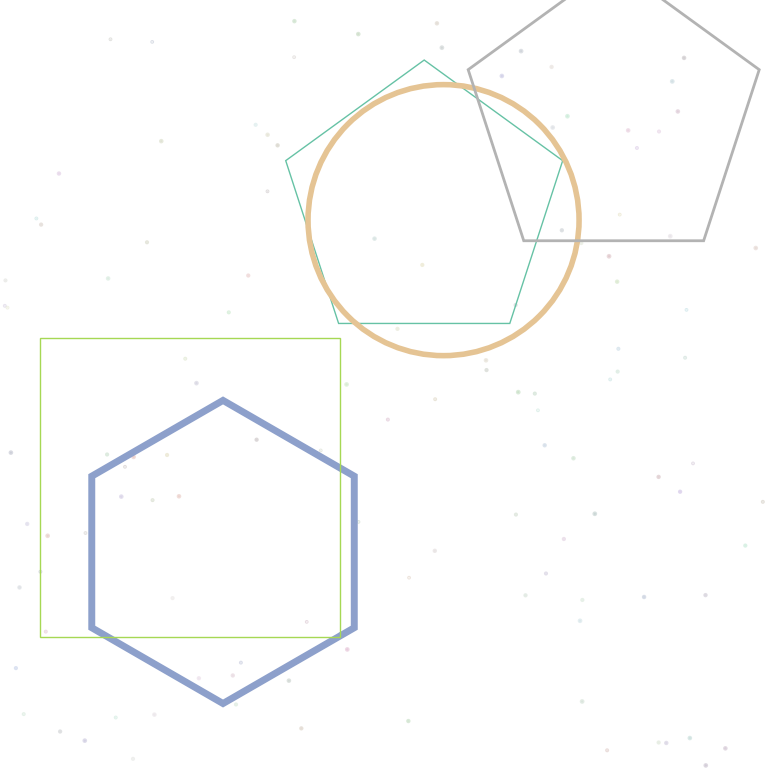[{"shape": "pentagon", "thickness": 0.5, "radius": 0.95, "center": [0.551, 0.733]}, {"shape": "hexagon", "thickness": 2.5, "radius": 0.98, "center": [0.29, 0.283]}, {"shape": "square", "thickness": 0.5, "radius": 0.97, "center": [0.247, 0.367]}, {"shape": "circle", "thickness": 2, "radius": 0.88, "center": [0.576, 0.714]}, {"shape": "pentagon", "thickness": 1, "radius": 0.99, "center": [0.797, 0.848]}]